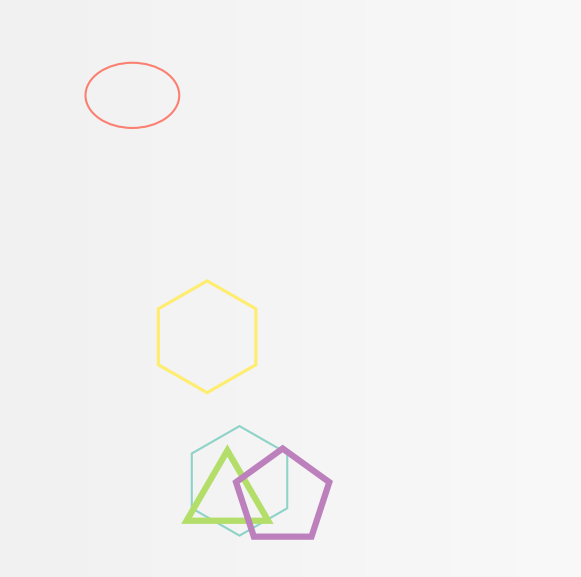[{"shape": "hexagon", "thickness": 1, "radius": 0.47, "center": [0.412, 0.166]}, {"shape": "oval", "thickness": 1, "radius": 0.4, "center": [0.228, 0.834]}, {"shape": "triangle", "thickness": 3, "radius": 0.41, "center": [0.391, 0.138]}, {"shape": "pentagon", "thickness": 3, "radius": 0.42, "center": [0.486, 0.138]}, {"shape": "hexagon", "thickness": 1.5, "radius": 0.48, "center": [0.356, 0.416]}]